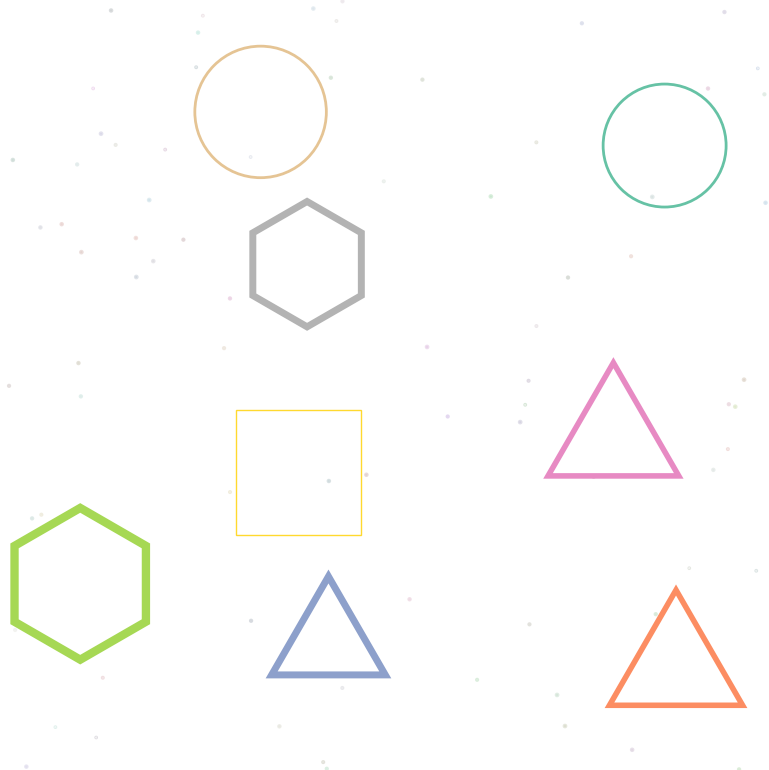[{"shape": "circle", "thickness": 1, "radius": 0.4, "center": [0.863, 0.811]}, {"shape": "triangle", "thickness": 2, "radius": 0.5, "center": [0.878, 0.134]}, {"shape": "triangle", "thickness": 2.5, "radius": 0.43, "center": [0.427, 0.166]}, {"shape": "triangle", "thickness": 2, "radius": 0.49, "center": [0.797, 0.431]}, {"shape": "hexagon", "thickness": 3, "radius": 0.49, "center": [0.104, 0.242]}, {"shape": "square", "thickness": 0.5, "radius": 0.41, "center": [0.387, 0.386]}, {"shape": "circle", "thickness": 1, "radius": 0.43, "center": [0.338, 0.855]}, {"shape": "hexagon", "thickness": 2.5, "radius": 0.41, "center": [0.399, 0.657]}]